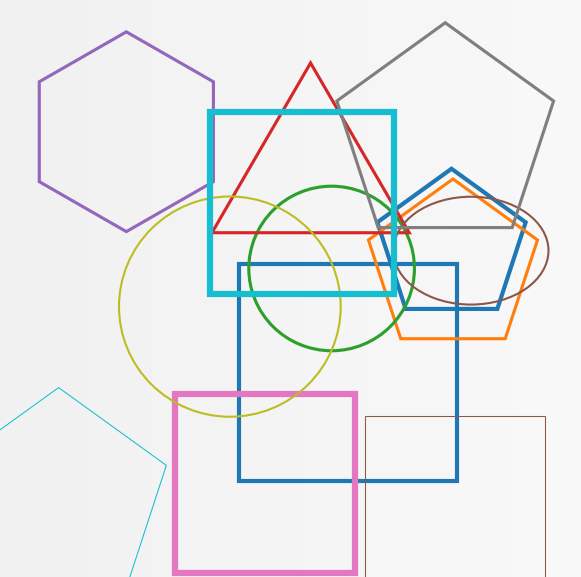[{"shape": "square", "thickness": 2, "radius": 0.94, "center": [0.599, 0.355]}, {"shape": "pentagon", "thickness": 2, "radius": 0.67, "center": [0.777, 0.573]}, {"shape": "pentagon", "thickness": 1.5, "radius": 0.76, "center": [0.779, 0.536]}, {"shape": "circle", "thickness": 1.5, "radius": 0.71, "center": [0.571, 0.534]}, {"shape": "triangle", "thickness": 1.5, "radius": 0.98, "center": [0.534, 0.694]}, {"shape": "hexagon", "thickness": 1.5, "radius": 0.86, "center": [0.217, 0.771]}, {"shape": "oval", "thickness": 1, "radius": 0.67, "center": [0.81, 0.565]}, {"shape": "square", "thickness": 0.5, "radius": 0.77, "center": [0.782, 0.124]}, {"shape": "square", "thickness": 3, "radius": 0.77, "center": [0.456, 0.161]}, {"shape": "pentagon", "thickness": 1.5, "radius": 0.98, "center": [0.766, 0.764]}, {"shape": "circle", "thickness": 1, "radius": 0.95, "center": [0.395, 0.468]}, {"shape": "square", "thickness": 3, "radius": 0.79, "center": [0.52, 0.648]}, {"shape": "pentagon", "thickness": 0.5, "radius": 0.97, "center": [0.101, 0.133]}]